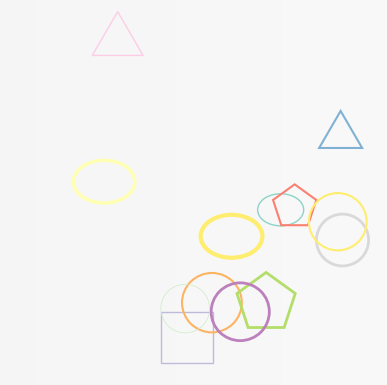[{"shape": "oval", "thickness": 1, "radius": 0.3, "center": [0.724, 0.455]}, {"shape": "oval", "thickness": 2.5, "radius": 0.4, "center": [0.269, 0.528]}, {"shape": "square", "thickness": 1, "radius": 0.34, "center": [0.482, 0.123]}, {"shape": "pentagon", "thickness": 1.5, "radius": 0.29, "center": [0.76, 0.463]}, {"shape": "triangle", "thickness": 1.5, "radius": 0.32, "center": [0.879, 0.648]}, {"shape": "circle", "thickness": 1.5, "radius": 0.39, "center": [0.547, 0.214]}, {"shape": "pentagon", "thickness": 2, "radius": 0.4, "center": [0.687, 0.213]}, {"shape": "triangle", "thickness": 1, "radius": 0.38, "center": [0.304, 0.894]}, {"shape": "circle", "thickness": 2, "radius": 0.34, "center": [0.884, 0.377]}, {"shape": "circle", "thickness": 2, "radius": 0.38, "center": [0.62, 0.19]}, {"shape": "circle", "thickness": 0.5, "radius": 0.32, "center": [0.478, 0.199]}, {"shape": "circle", "thickness": 1.5, "radius": 0.37, "center": [0.872, 0.424]}, {"shape": "oval", "thickness": 3, "radius": 0.4, "center": [0.598, 0.386]}]